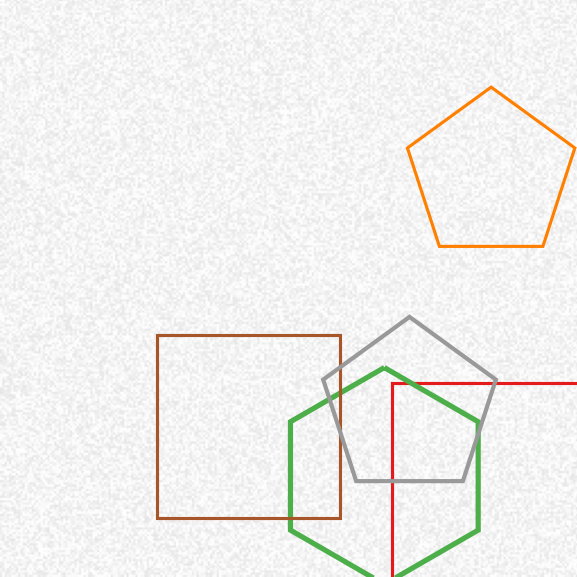[{"shape": "square", "thickness": 1.5, "radius": 1.0, "center": [0.879, 0.137]}, {"shape": "hexagon", "thickness": 2.5, "radius": 0.94, "center": [0.665, 0.175]}, {"shape": "pentagon", "thickness": 1.5, "radius": 0.76, "center": [0.85, 0.696]}, {"shape": "square", "thickness": 1.5, "radius": 0.79, "center": [0.43, 0.261]}, {"shape": "pentagon", "thickness": 2, "radius": 0.79, "center": [0.709, 0.293]}]